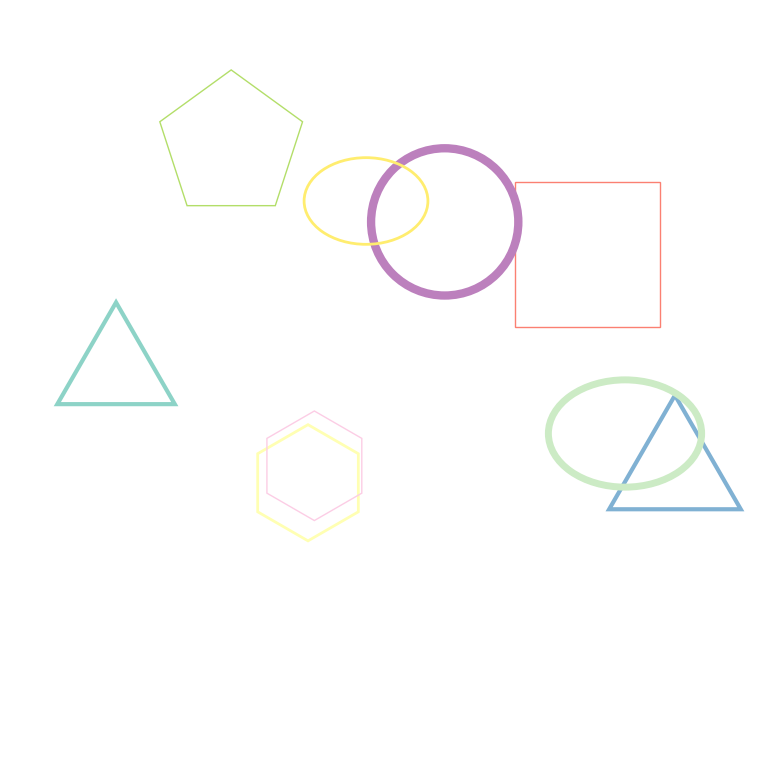[{"shape": "triangle", "thickness": 1.5, "radius": 0.44, "center": [0.151, 0.519]}, {"shape": "hexagon", "thickness": 1, "radius": 0.38, "center": [0.4, 0.373]}, {"shape": "square", "thickness": 0.5, "radius": 0.47, "center": [0.764, 0.669]}, {"shape": "triangle", "thickness": 1.5, "radius": 0.49, "center": [0.877, 0.388]}, {"shape": "pentagon", "thickness": 0.5, "radius": 0.49, "center": [0.3, 0.812]}, {"shape": "hexagon", "thickness": 0.5, "radius": 0.36, "center": [0.408, 0.395]}, {"shape": "circle", "thickness": 3, "radius": 0.48, "center": [0.578, 0.712]}, {"shape": "oval", "thickness": 2.5, "radius": 0.5, "center": [0.812, 0.437]}, {"shape": "oval", "thickness": 1, "radius": 0.4, "center": [0.475, 0.739]}]